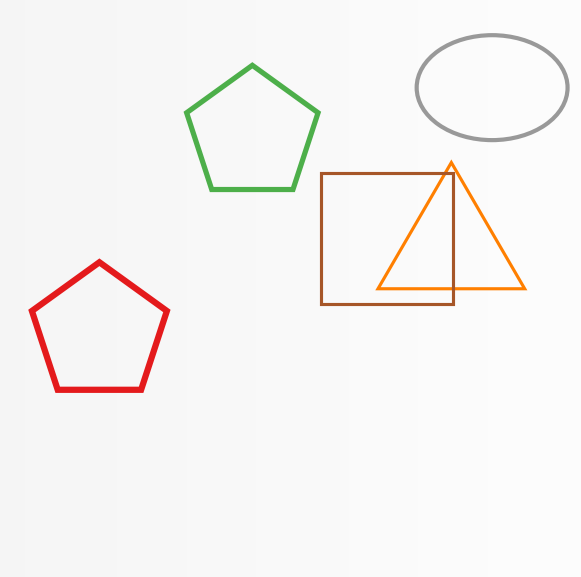[{"shape": "pentagon", "thickness": 3, "radius": 0.61, "center": [0.171, 0.423]}, {"shape": "pentagon", "thickness": 2.5, "radius": 0.59, "center": [0.434, 0.767]}, {"shape": "triangle", "thickness": 1.5, "radius": 0.73, "center": [0.776, 0.572]}, {"shape": "square", "thickness": 1.5, "radius": 0.57, "center": [0.665, 0.586]}, {"shape": "oval", "thickness": 2, "radius": 0.65, "center": [0.847, 0.847]}]